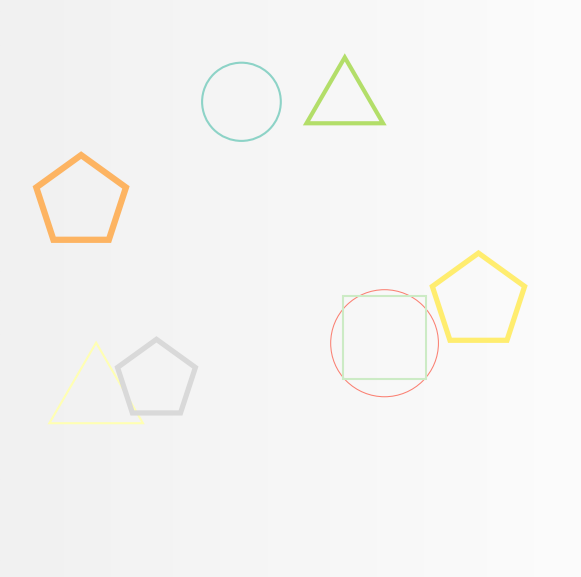[{"shape": "circle", "thickness": 1, "radius": 0.34, "center": [0.415, 0.823]}, {"shape": "triangle", "thickness": 1, "radius": 0.46, "center": [0.165, 0.313]}, {"shape": "circle", "thickness": 0.5, "radius": 0.46, "center": [0.662, 0.405]}, {"shape": "pentagon", "thickness": 3, "radius": 0.41, "center": [0.14, 0.65]}, {"shape": "triangle", "thickness": 2, "radius": 0.38, "center": [0.593, 0.824]}, {"shape": "pentagon", "thickness": 2.5, "radius": 0.35, "center": [0.269, 0.341]}, {"shape": "square", "thickness": 1, "radius": 0.36, "center": [0.661, 0.415]}, {"shape": "pentagon", "thickness": 2.5, "radius": 0.42, "center": [0.823, 0.477]}]